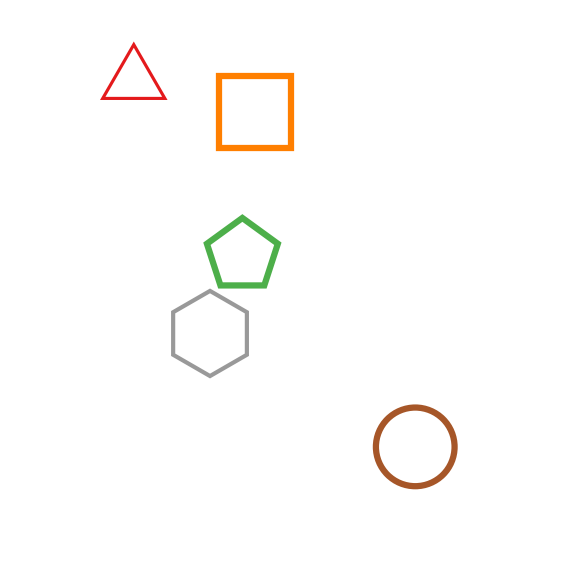[{"shape": "triangle", "thickness": 1.5, "radius": 0.31, "center": [0.232, 0.86]}, {"shape": "pentagon", "thickness": 3, "radius": 0.32, "center": [0.42, 0.557]}, {"shape": "square", "thickness": 3, "radius": 0.31, "center": [0.442, 0.806]}, {"shape": "circle", "thickness": 3, "radius": 0.34, "center": [0.719, 0.225]}, {"shape": "hexagon", "thickness": 2, "radius": 0.37, "center": [0.364, 0.422]}]